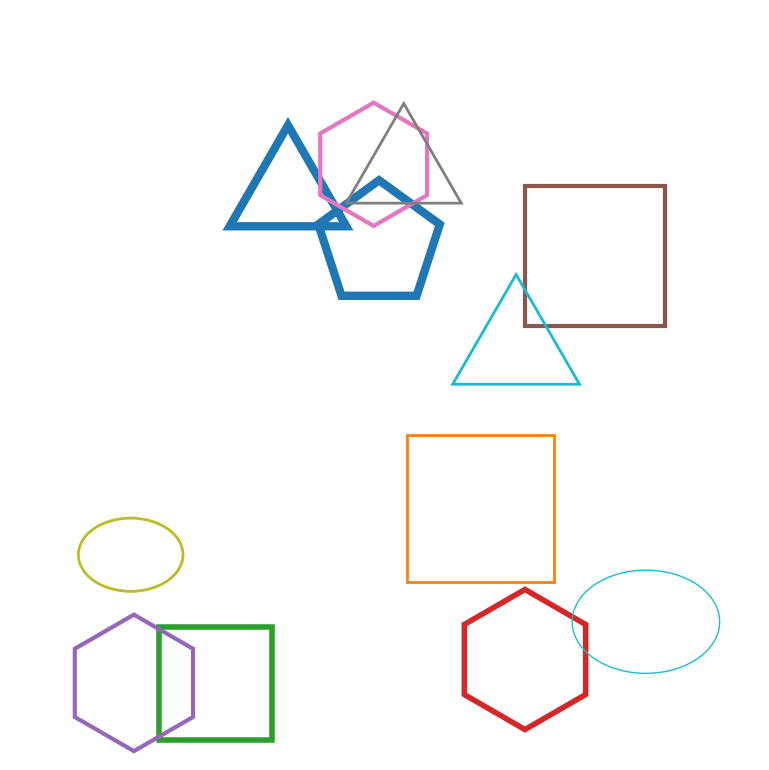[{"shape": "pentagon", "thickness": 3, "radius": 0.41, "center": [0.492, 0.683]}, {"shape": "triangle", "thickness": 3, "radius": 0.44, "center": [0.374, 0.75]}, {"shape": "square", "thickness": 1, "radius": 0.48, "center": [0.624, 0.34]}, {"shape": "square", "thickness": 2, "radius": 0.37, "center": [0.28, 0.113]}, {"shape": "hexagon", "thickness": 2, "radius": 0.45, "center": [0.682, 0.143]}, {"shape": "hexagon", "thickness": 1.5, "radius": 0.44, "center": [0.174, 0.113]}, {"shape": "square", "thickness": 1.5, "radius": 0.45, "center": [0.772, 0.667]}, {"shape": "hexagon", "thickness": 1.5, "radius": 0.4, "center": [0.485, 0.787]}, {"shape": "triangle", "thickness": 1, "radius": 0.43, "center": [0.524, 0.779]}, {"shape": "oval", "thickness": 1, "radius": 0.34, "center": [0.17, 0.28]}, {"shape": "triangle", "thickness": 1, "radius": 0.48, "center": [0.67, 0.549]}, {"shape": "oval", "thickness": 0.5, "radius": 0.48, "center": [0.839, 0.193]}]